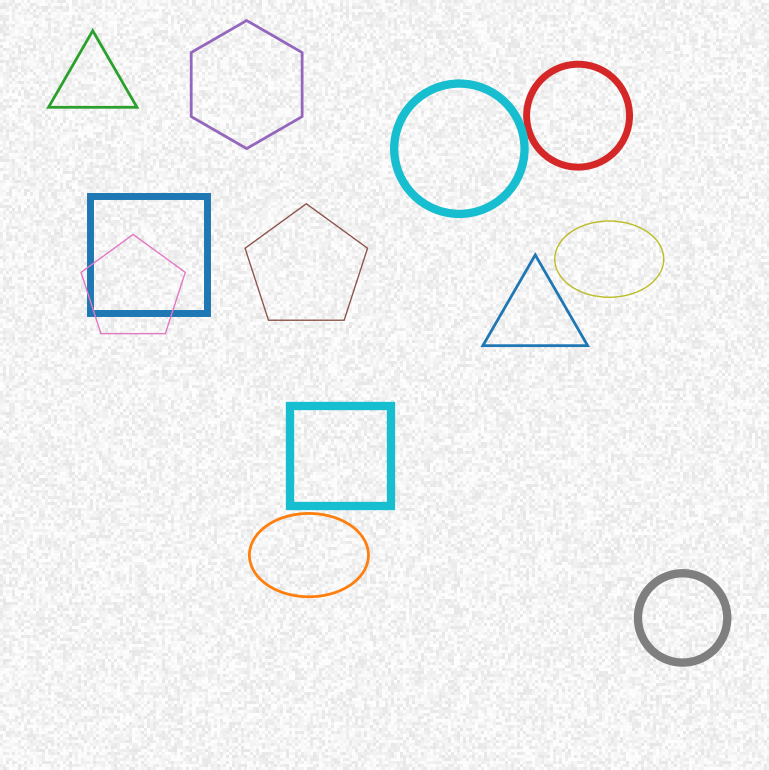[{"shape": "square", "thickness": 2.5, "radius": 0.38, "center": [0.193, 0.669]}, {"shape": "triangle", "thickness": 1, "radius": 0.39, "center": [0.695, 0.59]}, {"shape": "oval", "thickness": 1, "radius": 0.39, "center": [0.401, 0.279]}, {"shape": "triangle", "thickness": 1, "radius": 0.33, "center": [0.12, 0.894]}, {"shape": "circle", "thickness": 2.5, "radius": 0.33, "center": [0.751, 0.85]}, {"shape": "hexagon", "thickness": 1, "radius": 0.42, "center": [0.32, 0.89]}, {"shape": "pentagon", "thickness": 0.5, "radius": 0.42, "center": [0.398, 0.652]}, {"shape": "pentagon", "thickness": 0.5, "radius": 0.36, "center": [0.173, 0.624]}, {"shape": "circle", "thickness": 3, "radius": 0.29, "center": [0.887, 0.198]}, {"shape": "oval", "thickness": 0.5, "radius": 0.35, "center": [0.791, 0.663]}, {"shape": "square", "thickness": 3, "radius": 0.33, "center": [0.442, 0.408]}, {"shape": "circle", "thickness": 3, "radius": 0.42, "center": [0.597, 0.807]}]